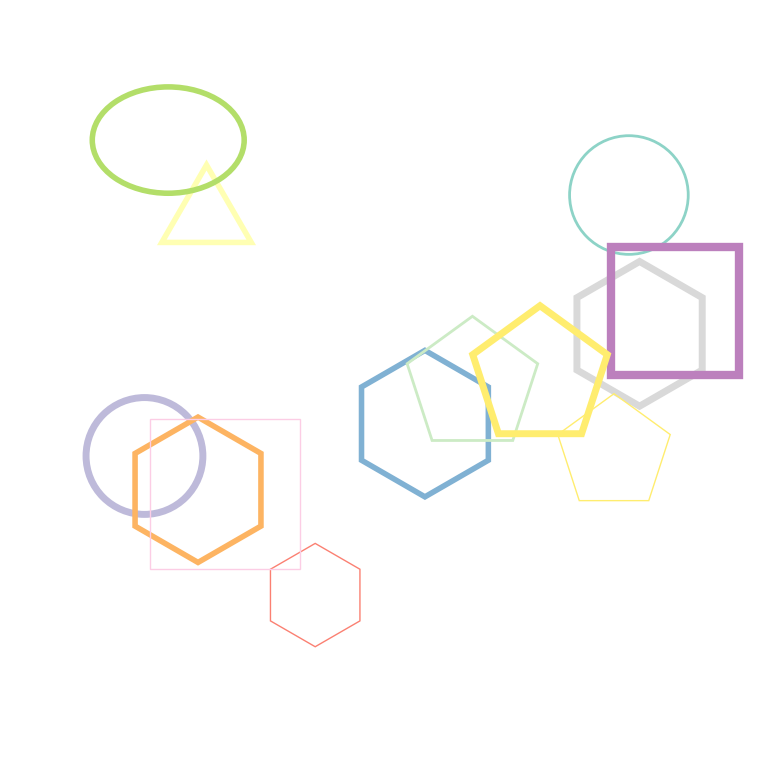[{"shape": "circle", "thickness": 1, "radius": 0.39, "center": [0.817, 0.747]}, {"shape": "triangle", "thickness": 2, "radius": 0.34, "center": [0.268, 0.719]}, {"shape": "circle", "thickness": 2.5, "radius": 0.38, "center": [0.188, 0.408]}, {"shape": "hexagon", "thickness": 0.5, "radius": 0.34, "center": [0.409, 0.227]}, {"shape": "hexagon", "thickness": 2, "radius": 0.48, "center": [0.552, 0.45]}, {"shape": "hexagon", "thickness": 2, "radius": 0.47, "center": [0.257, 0.364]}, {"shape": "oval", "thickness": 2, "radius": 0.49, "center": [0.218, 0.818]}, {"shape": "square", "thickness": 0.5, "radius": 0.49, "center": [0.293, 0.358]}, {"shape": "hexagon", "thickness": 2.5, "radius": 0.47, "center": [0.831, 0.566]}, {"shape": "square", "thickness": 3, "radius": 0.41, "center": [0.877, 0.596]}, {"shape": "pentagon", "thickness": 1, "radius": 0.45, "center": [0.614, 0.5]}, {"shape": "pentagon", "thickness": 2.5, "radius": 0.46, "center": [0.701, 0.511]}, {"shape": "pentagon", "thickness": 0.5, "radius": 0.38, "center": [0.797, 0.412]}]